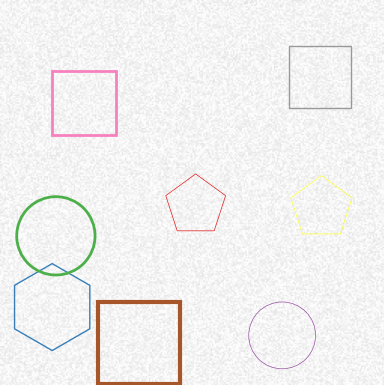[{"shape": "pentagon", "thickness": 0.5, "radius": 0.41, "center": [0.508, 0.467]}, {"shape": "hexagon", "thickness": 1, "radius": 0.56, "center": [0.136, 0.202]}, {"shape": "circle", "thickness": 2, "radius": 0.51, "center": [0.145, 0.387]}, {"shape": "circle", "thickness": 0.5, "radius": 0.43, "center": [0.733, 0.129]}, {"shape": "pentagon", "thickness": 0.5, "radius": 0.42, "center": [0.835, 0.46]}, {"shape": "square", "thickness": 3, "radius": 0.53, "center": [0.361, 0.109]}, {"shape": "square", "thickness": 2, "radius": 0.41, "center": [0.218, 0.732]}, {"shape": "square", "thickness": 1, "radius": 0.4, "center": [0.83, 0.8]}]